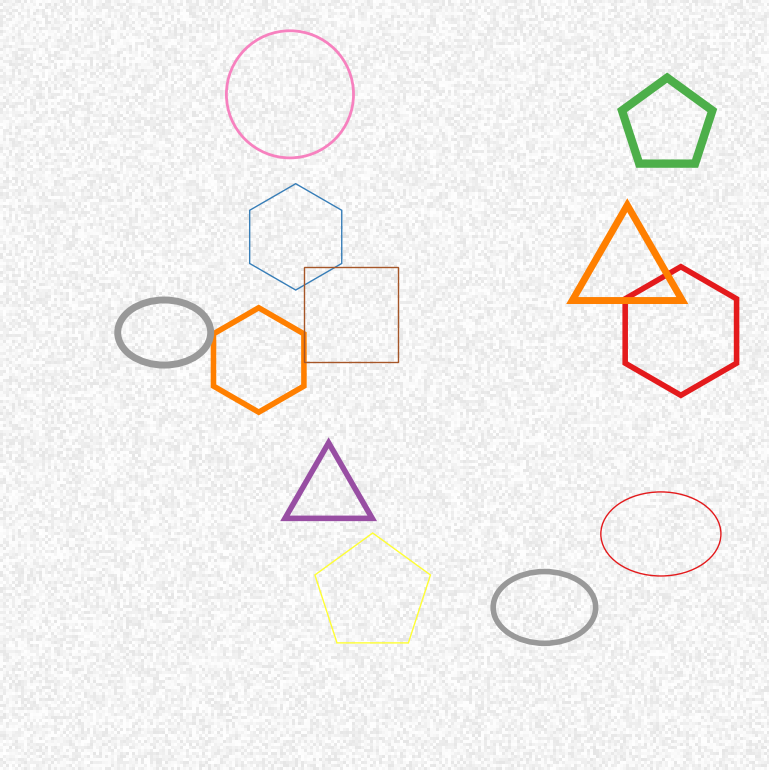[{"shape": "oval", "thickness": 0.5, "radius": 0.39, "center": [0.858, 0.307]}, {"shape": "hexagon", "thickness": 2, "radius": 0.42, "center": [0.884, 0.57]}, {"shape": "hexagon", "thickness": 0.5, "radius": 0.35, "center": [0.384, 0.692]}, {"shape": "pentagon", "thickness": 3, "radius": 0.31, "center": [0.866, 0.837]}, {"shape": "triangle", "thickness": 2, "radius": 0.33, "center": [0.427, 0.36]}, {"shape": "triangle", "thickness": 2.5, "radius": 0.41, "center": [0.815, 0.651]}, {"shape": "hexagon", "thickness": 2, "radius": 0.34, "center": [0.336, 0.533]}, {"shape": "pentagon", "thickness": 0.5, "radius": 0.39, "center": [0.484, 0.229]}, {"shape": "square", "thickness": 0.5, "radius": 0.31, "center": [0.456, 0.591]}, {"shape": "circle", "thickness": 1, "radius": 0.41, "center": [0.377, 0.877]}, {"shape": "oval", "thickness": 2.5, "radius": 0.3, "center": [0.213, 0.568]}, {"shape": "oval", "thickness": 2, "radius": 0.33, "center": [0.707, 0.211]}]